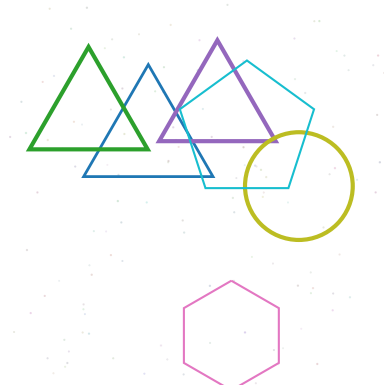[{"shape": "triangle", "thickness": 2, "radius": 0.97, "center": [0.385, 0.638]}, {"shape": "triangle", "thickness": 3, "radius": 0.89, "center": [0.23, 0.701]}, {"shape": "triangle", "thickness": 3, "radius": 0.87, "center": [0.565, 0.721]}, {"shape": "hexagon", "thickness": 1.5, "radius": 0.71, "center": [0.601, 0.129]}, {"shape": "circle", "thickness": 3, "radius": 0.7, "center": [0.776, 0.517]}, {"shape": "pentagon", "thickness": 1.5, "radius": 0.92, "center": [0.641, 0.66]}]